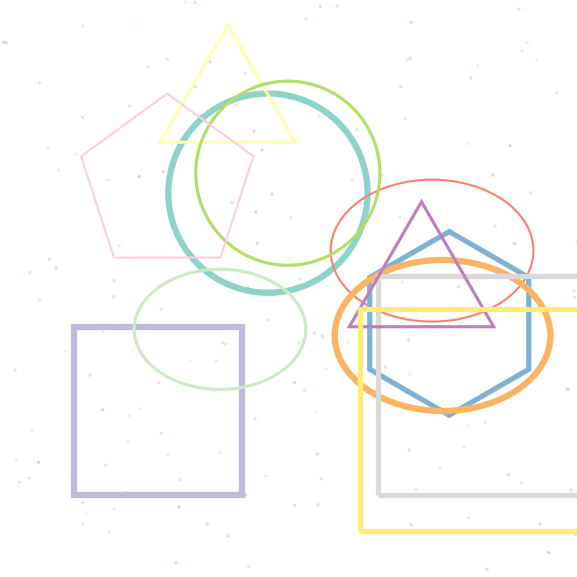[{"shape": "circle", "thickness": 3, "radius": 0.86, "center": [0.464, 0.665]}, {"shape": "triangle", "thickness": 1.5, "radius": 0.68, "center": [0.394, 0.82]}, {"shape": "square", "thickness": 3, "radius": 0.73, "center": [0.274, 0.288]}, {"shape": "oval", "thickness": 1, "radius": 0.88, "center": [0.748, 0.565]}, {"shape": "hexagon", "thickness": 2.5, "radius": 0.8, "center": [0.778, 0.439]}, {"shape": "oval", "thickness": 3, "radius": 0.93, "center": [0.766, 0.418]}, {"shape": "circle", "thickness": 1.5, "radius": 0.8, "center": [0.498, 0.699]}, {"shape": "pentagon", "thickness": 1, "radius": 0.78, "center": [0.29, 0.68]}, {"shape": "square", "thickness": 2.5, "radius": 0.95, "center": [0.844, 0.332]}, {"shape": "triangle", "thickness": 1.5, "radius": 0.72, "center": [0.73, 0.505]}, {"shape": "oval", "thickness": 1.5, "radius": 0.74, "center": [0.381, 0.429]}, {"shape": "square", "thickness": 2.5, "radius": 0.96, "center": [0.815, 0.272]}]